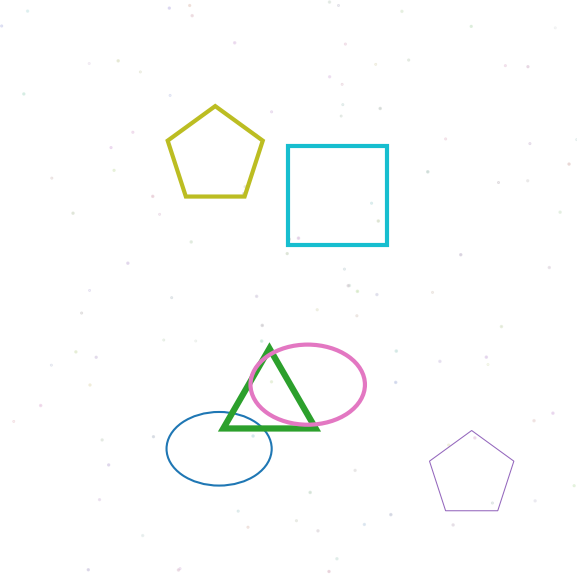[{"shape": "oval", "thickness": 1, "radius": 0.46, "center": [0.379, 0.222]}, {"shape": "triangle", "thickness": 3, "radius": 0.46, "center": [0.467, 0.303]}, {"shape": "pentagon", "thickness": 0.5, "radius": 0.38, "center": [0.817, 0.177]}, {"shape": "oval", "thickness": 2, "radius": 0.5, "center": [0.533, 0.333]}, {"shape": "pentagon", "thickness": 2, "radius": 0.43, "center": [0.373, 0.729]}, {"shape": "square", "thickness": 2, "radius": 0.43, "center": [0.585, 0.661]}]